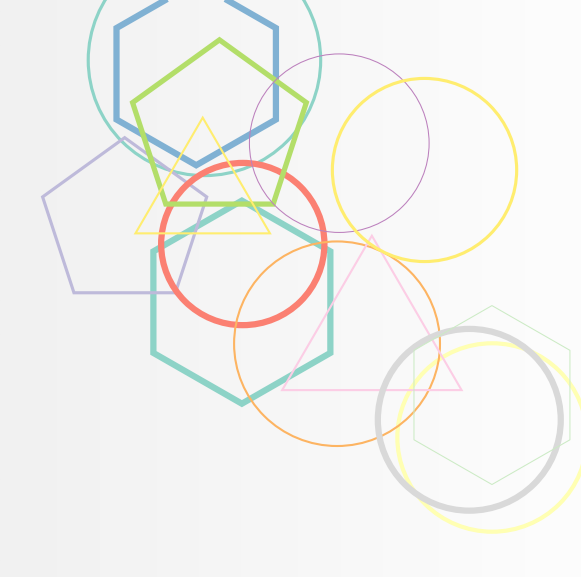[{"shape": "hexagon", "thickness": 3, "radius": 0.88, "center": [0.416, 0.476]}, {"shape": "circle", "thickness": 1.5, "radius": 1.0, "center": [0.352, 0.895]}, {"shape": "circle", "thickness": 2, "radius": 0.82, "center": [0.847, 0.242]}, {"shape": "pentagon", "thickness": 1.5, "radius": 0.74, "center": [0.214, 0.612]}, {"shape": "circle", "thickness": 3, "radius": 0.7, "center": [0.418, 0.577]}, {"shape": "hexagon", "thickness": 3, "radius": 0.79, "center": [0.338, 0.871]}, {"shape": "circle", "thickness": 1, "radius": 0.89, "center": [0.58, 0.404]}, {"shape": "pentagon", "thickness": 2.5, "radius": 0.79, "center": [0.378, 0.773]}, {"shape": "triangle", "thickness": 1, "radius": 0.89, "center": [0.64, 0.413]}, {"shape": "circle", "thickness": 3, "radius": 0.79, "center": [0.807, 0.272]}, {"shape": "circle", "thickness": 0.5, "radius": 0.77, "center": [0.584, 0.751]}, {"shape": "hexagon", "thickness": 0.5, "radius": 0.77, "center": [0.846, 0.315]}, {"shape": "circle", "thickness": 1.5, "radius": 0.79, "center": [0.73, 0.705]}, {"shape": "triangle", "thickness": 1, "radius": 0.67, "center": [0.349, 0.662]}]